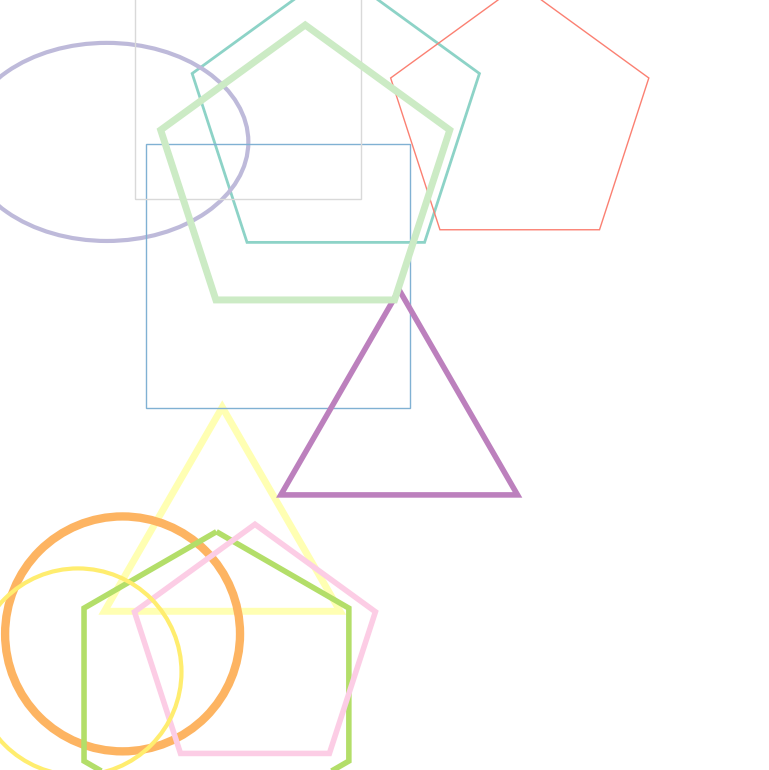[{"shape": "pentagon", "thickness": 1, "radius": 0.98, "center": [0.436, 0.844]}, {"shape": "triangle", "thickness": 2.5, "radius": 0.88, "center": [0.289, 0.294]}, {"shape": "oval", "thickness": 1.5, "radius": 0.92, "center": [0.139, 0.816]}, {"shape": "pentagon", "thickness": 0.5, "radius": 0.88, "center": [0.675, 0.844]}, {"shape": "square", "thickness": 0.5, "radius": 0.86, "center": [0.361, 0.641]}, {"shape": "circle", "thickness": 3, "radius": 0.76, "center": [0.159, 0.177]}, {"shape": "hexagon", "thickness": 2, "radius": 0.99, "center": [0.281, 0.111]}, {"shape": "pentagon", "thickness": 2, "radius": 0.82, "center": [0.331, 0.155]}, {"shape": "square", "thickness": 0.5, "radius": 0.73, "center": [0.322, 0.889]}, {"shape": "triangle", "thickness": 2, "radius": 0.89, "center": [0.518, 0.446]}, {"shape": "pentagon", "thickness": 2.5, "radius": 0.99, "center": [0.396, 0.77]}, {"shape": "circle", "thickness": 1.5, "radius": 0.67, "center": [0.101, 0.127]}]